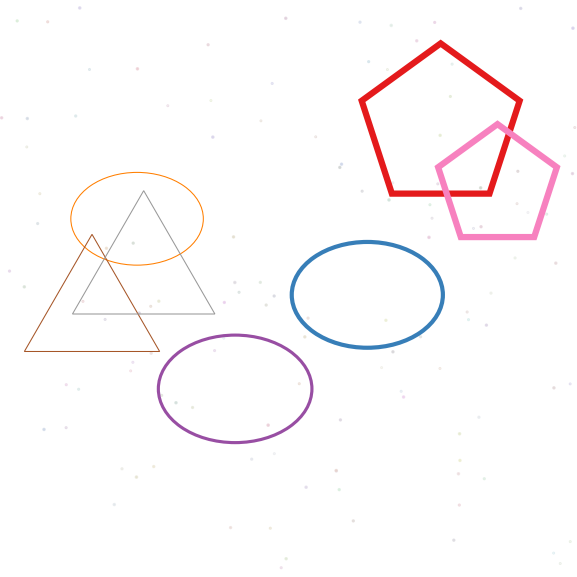[{"shape": "pentagon", "thickness": 3, "radius": 0.72, "center": [0.763, 0.78]}, {"shape": "oval", "thickness": 2, "radius": 0.65, "center": [0.636, 0.489]}, {"shape": "oval", "thickness": 1.5, "radius": 0.66, "center": [0.407, 0.326]}, {"shape": "oval", "thickness": 0.5, "radius": 0.57, "center": [0.237, 0.62]}, {"shape": "triangle", "thickness": 0.5, "radius": 0.68, "center": [0.159, 0.458]}, {"shape": "pentagon", "thickness": 3, "radius": 0.54, "center": [0.861, 0.676]}, {"shape": "triangle", "thickness": 0.5, "radius": 0.71, "center": [0.249, 0.527]}]